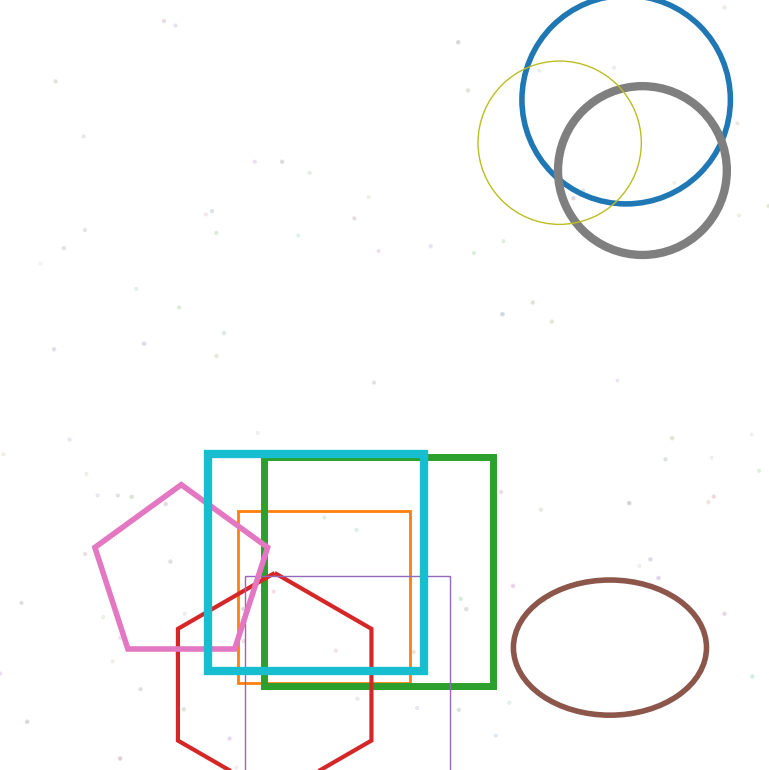[{"shape": "circle", "thickness": 2, "radius": 0.68, "center": [0.813, 0.871]}, {"shape": "square", "thickness": 1, "radius": 0.56, "center": [0.421, 0.225]}, {"shape": "square", "thickness": 2.5, "radius": 0.74, "center": [0.491, 0.258]}, {"shape": "hexagon", "thickness": 1.5, "radius": 0.73, "center": [0.357, 0.111]}, {"shape": "square", "thickness": 0.5, "radius": 0.67, "center": [0.451, 0.118]}, {"shape": "oval", "thickness": 2, "radius": 0.63, "center": [0.792, 0.159]}, {"shape": "pentagon", "thickness": 2, "radius": 0.59, "center": [0.235, 0.253]}, {"shape": "circle", "thickness": 3, "radius": 0.55, "center": [0.834, 0.778]}, {"shape": "circle", "thickness": 0.5, "radius": 0.53, "center": [0.727, 0.815]}, {"shape": "square", "thickness": 3, "radius": 0.7, "center": [0.41, 0.269]}]